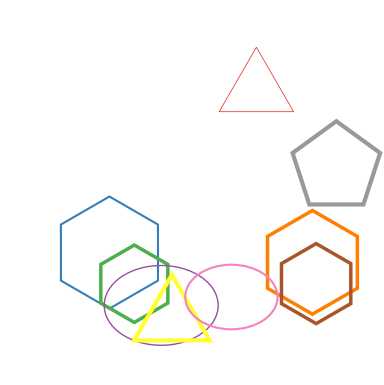[{"shape": "triangle", "thickness": 0.5, "radius": 0.56, "center": [0.666, 0.766]}, {"shape": "hexagon", "thickness": 1.5, "radius": 0.73, "center": [0.284, 0.344]}, {"shape": "hexagon", "thickness": 2.5, "radius": 0.5, "center": [0.349, 0.263]}, {"shape": "oval", "thickness": 1, "radius": 0.74, "center": [0.419, 0.207]}, {"shape": "hexagon", "thickness": 2.5, "radius": 0.67, "center": [0.812, 0.319]}, {"shape": "triangle", "thickness": 3, "radius": 0.57, "center": [0.447, 0.173]}, {"shape": "hexagon", "thickness": 2.5, "radius": 0.52, "center": [0.821, 0.263]}, {"shape": "oval", "thickness": 1.5, "radius": 0.6, "center": [0.601, 0.229]}, {"shape": "pentagon", "thickness": 3, "radius": 0.6, "center": [0.874, 0.566]}]